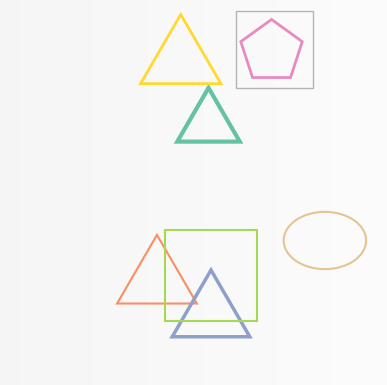[{"shape": "triangle", "thickness": 3, "radius": 0.47, "center": [0.538, 0.679]}, {"shape": "triangle", "thickness": 1.5, "radius": 0.59, "center": [0.405, 0.271]}, {"shape": "triangle", "thickness": 2.5, "radius": 0.58, "center": [0.545, 0.183]}, {"shape": "pentagon", "thickness": 2, "radius": 0.42, "center": [0.701, 0.866]}, {"shape": "square", "thickness": 1.5, "radius": 0.59, "center": [0.544, 0.285]}, {"shape": "triangle", "thickness": 2, "radius": 0.6, "center": [0.466, 0.843]}, {"shape": "oval", "thickness": 1.5, "radius": 0.53, "center": [0.838, 0.375]}, {"shape": "square", "thickness": 1, "radius": 0.5, "center": [0.708, 0.871]}]